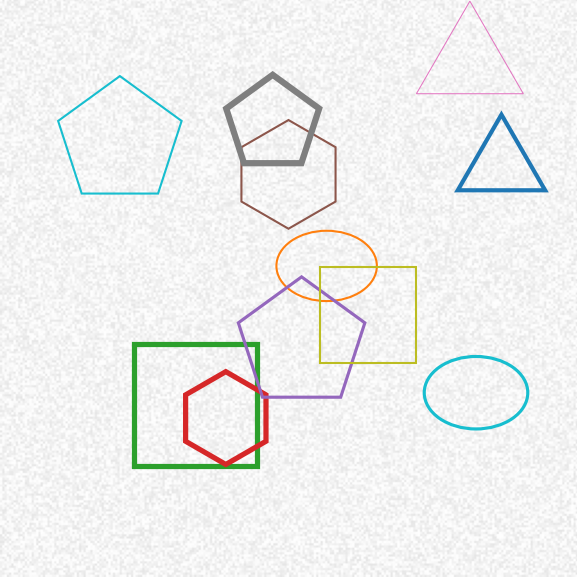[{"shape": "triangle", "thickness": 2, "radius": 0.44, "center": [0.868, 0.713]}, {"shape": "oval", "thickness": 1, "radius": 0.43, "center": [0.566, 0.539]}, {"shape": "square", "thickness": 2.5, "radius": 0.53, "center": [0.338, 0.298]}, {"shape": "hexagon", "thickness": 2.5, "radius": 0.4, "center": [0.391, 0.275]}, {"shape": "pentagon", "thickness": 1.5, "radius": 0.58, "center": [0.522, 0.405]}, {"shape": "hexagon", "thickness": 1, "radius": 0.47, "center": [0.5, 0.697]}, {"shape": "triangle", "thickness": 0.5, "radius": 0.53, "center": [0.814, 0.89]}, {"shape": "pentagon", "thickness": 3, "radius": 0.42, "center": [0.472, 0.785]}, {"shape": "square", "thickness": 1, "radius": 0.42, "center": [0.637, 0.454]}, {"shape": "pentagon", "thickness": 1, "radius": 0.56, "center": [0.208, 0.755]}, {"shape": "oval", "thickness": 1.5, "radius": 0.45, "center": [0.824, 0.319]}]